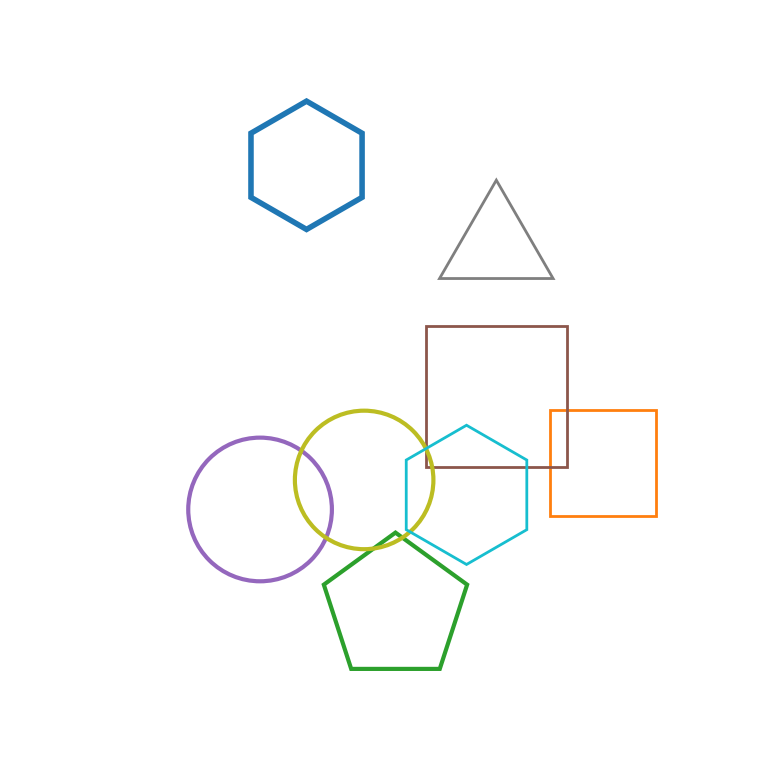[{"shape": "hexagon", "thickness": 2, "radius": 0.42, "center": [0.398, 0.785]}, {"shape": "square", "thickness": 1, "radius": 0.34, "center": [0.783, 0.398]}, {"shape": "pentagon", "thickness": 1.5, "radius": 0.49, "center": [0.514, 0.21]}, {"shape": "circle", "thickness": 1.5, "radius": 0.47, "center": [0.338, 0.338]}, {"shape": "square", "thickness": 1, "radius": 0.46, "center": [0.645, 0.485]}, {"shape": "triangle", "thickness": 1, "radius": 0.43, "center": [0.645, 0.681]}, {"shape": "circle", "thickness": 1.5, "radius": 0.45, "center": [0.473, 0.377]}, {"shape": "hexagon", "thickness": 1, "radius": 0.45, "center": [0.606, 0.357]}]